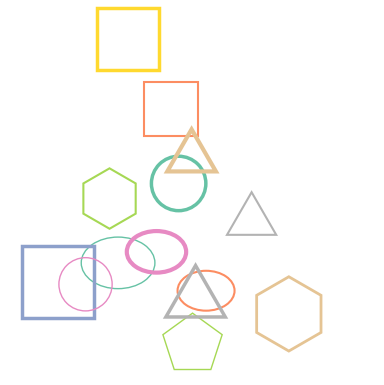[{"shape": "circle", "thickness": 2.5, "radius": 0.35, "center": [0.464, 0.523]}, {"shape": "oval", "thickness": 1, "radius": 0.48, "center": [0.307, 0.317]}, {"shape": "oval", "thickness": 1.5, "radius": 0.37, "center": [0.535, 0.245]}, {"shape": "square", "thickness": 1.5, "radius": 0.35, "center": [0.445, 0.717]}, {"shape": "square", "thickness": 2.5, "radius": 0.47, "center": [0.15, 0.268]}, {"shape": "circle", "thickness": 1, "radius": 0.35, "center": [0.222, 0.262]}, {"shape": "oval", "thickness": 3, "radius": 0.39, "center": [0.406, 0.346]}, {"shape": "hexagon", "thickness": 1.5, "radius": 0.39, "center": [0.284, 0.484]}, {"shape": "pentagon", "thickness": 1, "radius": 0.4, "center": [0.5, 0.106]}, {"shape": "square", "thickness": 2.5, "radius": 0.41, "center": [0.333, 0.899]}, {"shape": "hexagon", "thickness": 2, "radius": 0.48, "center": [0.75, 0.185]}, {"shape": "triangle", "thickness": 3, "radius": 0.36, "center": [0.498, 0.591]}, {"shape": "triangle", "thickness": 1.5, "radius": 0.37, "center": [0.654, 0.427]}, {"shape": "triangle", "thickness": 2.5, "radius": 0.45, "center": [0.508, 0.221]}]